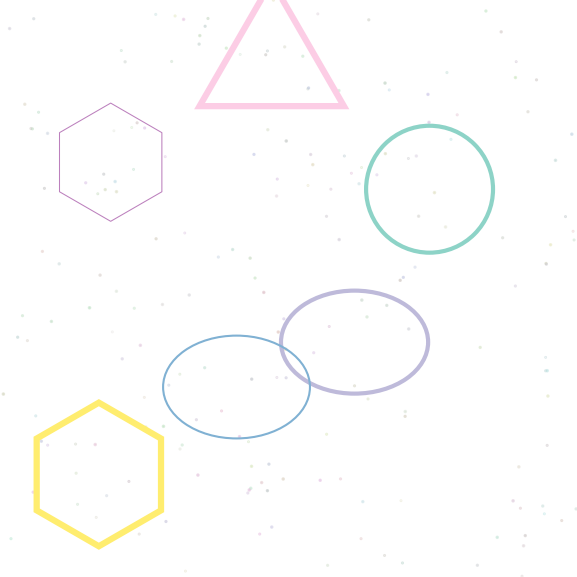[{"shape": "circle", "thickness": 2, "radius": 0.55, "center": [0.744, 0.671]}, {"shape": "oval", "thickness": 2, "radius": 0.64, "center": [0.614, 0.407]}, {"shape": "oval", "thickness": 1, "radius": 0.64, "center": [0.41, 0.329]}, {"shape": "triangle", "thickness": 3, "radius": 0.72, "center": [0.471, 0.888]}, {"shape": "hexagon", "thickness": 0.5, "radius": 0.51, "center": [0.192, 0.718]}, {"shape": "hexagon", "thickness": 3, "radius": 0.62, "center": [0.171, 0.178]}]